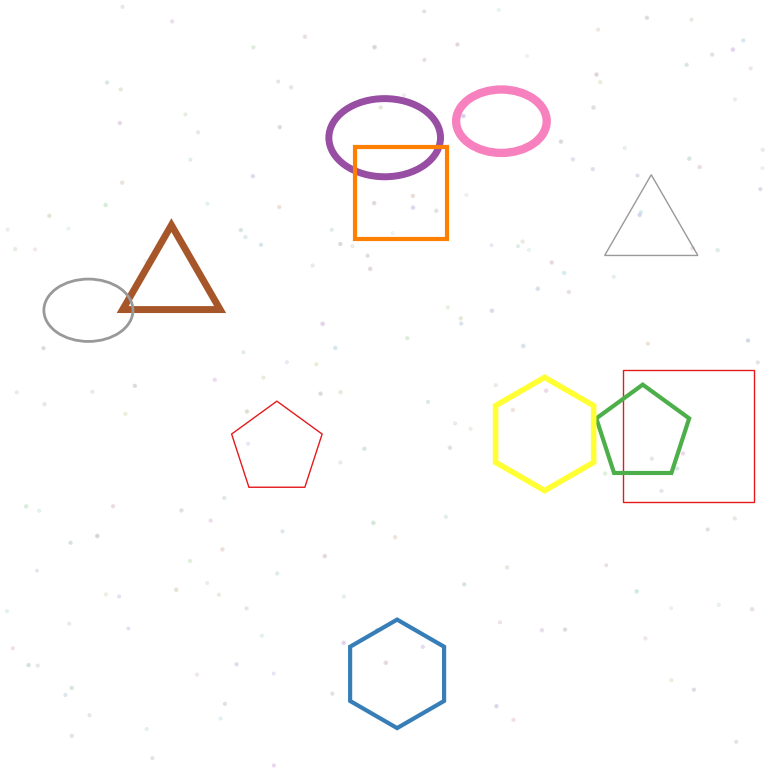[{"shape": "pentagon", "thickness": 0.5, "radius": 0.31, "center": [0.36, 0.417]}, {"shape": "square", "thickness": 0.5, "radius": 0.43, "center": [0.894, 0.434]}, {"shape": "hexagon", "thickness": 1.5, "radius": 0.35, "center": [0.516, 0.125]}, {"shape": "pentagon", "thickness": 1.5, "radius": 0.32, "center": [0.835, 0.437]}, {"shape": "oval", "thickness": 2.5, "radius": 0.36, "center": [0.5, 0.821]}, {"shape": "square", "thickness": 1.5, "radius": 0.3, "center": [0.521, 0.75]}, {"shape": "hexagon", "thickness": 2, "radius": 0.37, "center": [0.707, 0.436]}, {"shape": "triangle", "thickness": 2.5, "radius": 0.37, "center": [0.223, 0.635]}, {"shape": "oval", "thickness": 3, "radius": 0.29, "center": [0.651, 0.843]}, {"shape": "oval", "thickness": 1, "radius": 0.29, "center": [0.115, 0.597]}, {"shape": "triangle", "thickness": 0.5, "radius": 0.35, "center": [0.846, 0.703]}]